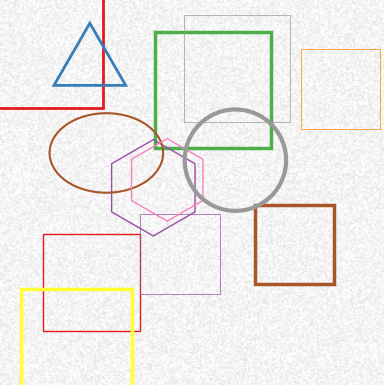[{"shape": "square", "thickness": 1, "radius": 0.63, "center": [0.237, 0.266]}, {"shape": "square", "thickness": 2, "radius": 0.74, "center": [0.12, 0.868]}, {"shape": "triangle", "thickness": 2, "radius": 0.54, "center": [0.233, 0.832]}, {"shape": "square", "thickness": 2.5, "radius": 0.75, "center": [0.554, 0.766]}, {"shape": "hexagon", "thickness": 1, "radius": 0.63, "center": [0.398, 0.512]}, {"shape": "square", "thickness": 0.5, "radius": 0.52, "center": [0.468, 0.341]}, {"shape": "square", "thickness": 0.5, "radius": 0.51, "center": [0.883, 0.769]}, {"shape": "square", "thickness": 2.5, "radius": 0.72, "center": [0.198, 0.106]}, {"shape": "square", "thickness": 2.5, "radius": 0.51, "center": [0.764, 0.365]}, {"shape": "oval", "thickness": 1.5, "radius": 0.74, "center": [0.276, 0.603]}, {"shape": "hexagon", "thickness": 1, "radius": 0.54, "center": [0.434, 0.533]}, {"shape": "square", "thickness": 0.5, "radius": 0.69, "center": [0.616, 0.822]}, {"shape": "circle", "thickness": 3, "radius": 0.66, "center": [0.611, 0.584]}]